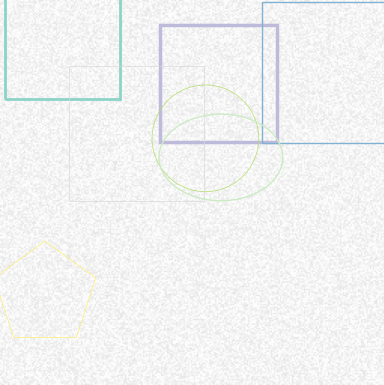[{"shape": "square", "thickness": 2, "radius": 0.75, "center": [0.162, 0.891]}, {"shape": "square", "thickness": 2.5, "radius": 0.76, "center": [0.568, 0.783]}, {"shape": "square", "thickness": 1, "radius": 0.91, "center": [0.862, 0.812]}, {"shape": "circle", "thickness": 0.5, "radius": 0.69, "center": [0.534, 0.641]}, {"shape": "square", "thickness": 0.5, "radius": 0.87, "center": [0.354, 0.653]}, {"shape": "oval", "thickness": 1, "radius": 0.8, "center": [0.574, 0.591]}, {"shape": "pentagon", "thickness": 0.5, "radius": 0.69, "center": [0.117, 0.235]}]